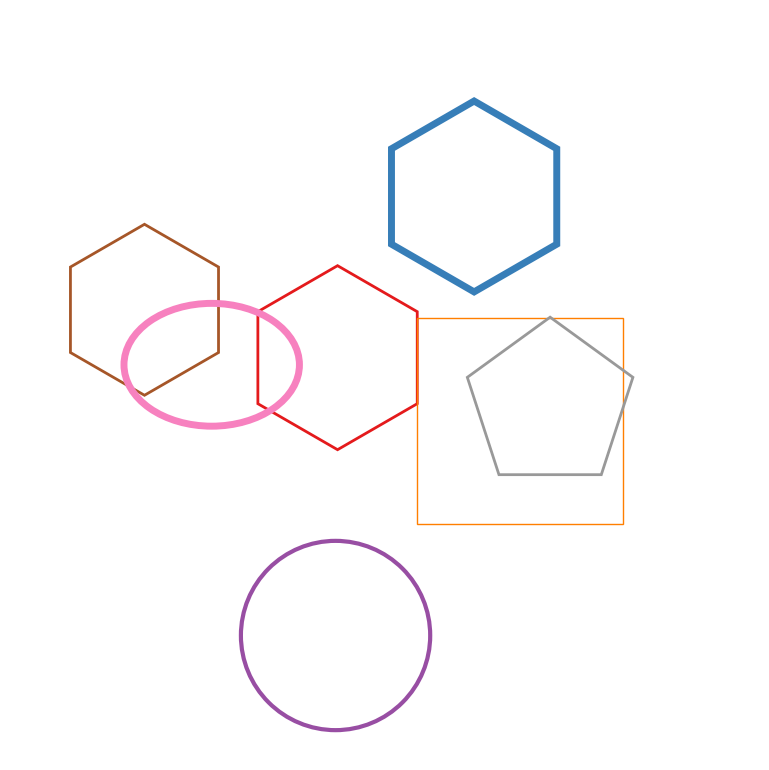[{"shape": "hexagon", "thickness": 1, "radius": 0.6, "center": [0.438, 0.535]}, {"shape": "hexagon", "thickness": 2.5, "radius": 0.62, "center": [0.616, 0.745]}, {"shape": "circle", "thickness": 1.5, "radius": 0.61, "center": [0.436, 0.175]}, {"shape": "square", "thickness": 0.5, "radius": 0.67, "center": [0.676, 0.453]}, {"shape": "hexagon", "thickness": 1, "radius": 0.56, "center": [0.188, 0.598]}, {"shape": "oval", "thickness": 2.5, "radius": 0.57, "center": [0.275, 0.526]}, {"shape": "pentagon", "thickness": 1, "radius": 0.57, "center": [0.714, 0.475]}]